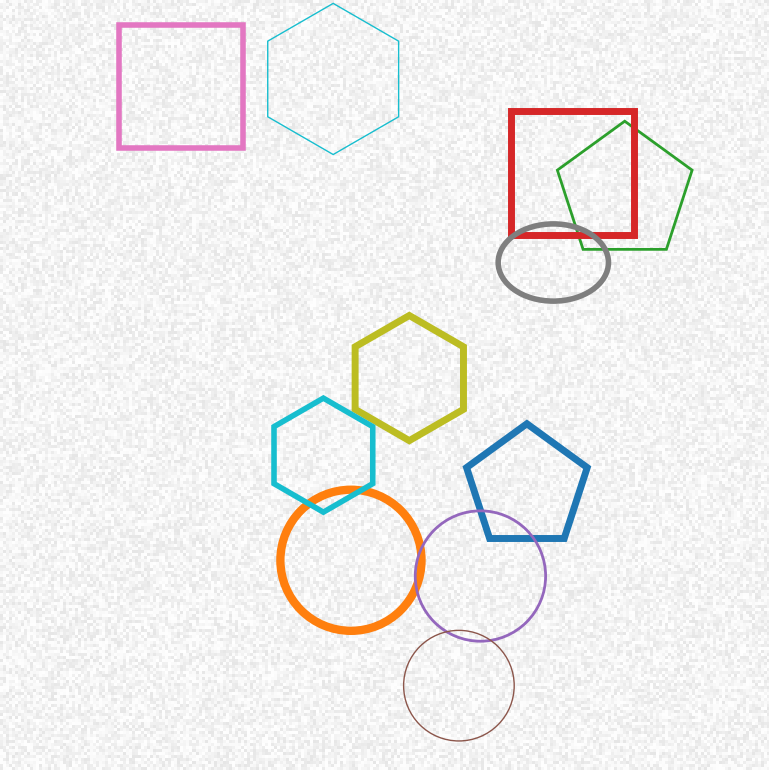[{"shape": "pentagon", "thickness": 2.5, "radius": 0.41, "center": [0.684, 0.367]}, {"shape": "circle", "thickness": 3, "radius": 0.46, "center": [0.456, 0.272]}, {"shape": "pentagon", "thickness": 1, "radius": 0.46, "center": [0.811, 0.751]}, {"shape": "square", "thickness": 2.5, "radius": 0.4, "center": [0.743, 0.775]}, {"shape": "circle", "thickness": 1, "radius": 0.42, "center": [0.624, 0.252]}, {"shape": "circle", "thickness": 0.5, "radius": 0.36, "center": [0.596, 0.11]}, {"shape": "square", "thickness": 2, "radius": 0.4, "center": [0.235, 0.887]}, {"shape": "oval", "thickness": 2, "radius": 0.36, "center": [0.719, 0.659]}, {"shape": "hexagon", "thickness": 2.5, "radius": 0.41, "center": [0.532, 0.509]}, {"shape": "hexagon", "thickness": 2, "radius": 0.37, "center": [0.42, 0.409]}, {"shape": "hexagon", "thickness": 0.5, "radius": 0.49, "center": [0.433, 0.897]}]